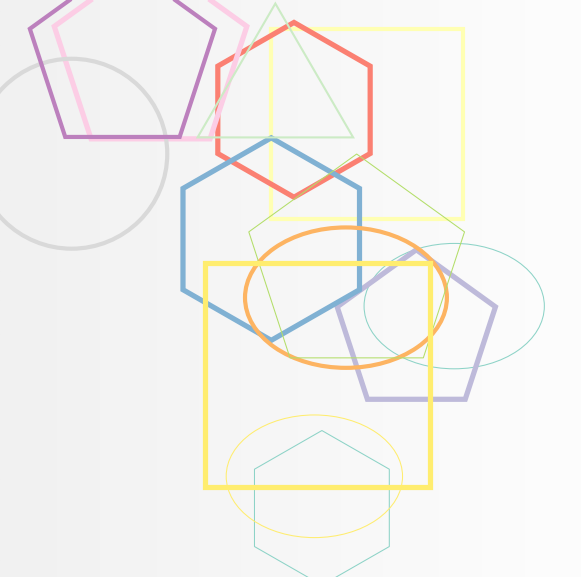[{"shape": "hexagon", "thickness": 0.5, "radius": 0.67, "center": [0.554, 0.12]}, {"shape": "oval", "thickness": 0.5, "radius": 0.78, "center": [0.781, 0.469]}, {"shape": "square", "thickness": 2, "radius": 0.82, "center": [0.631, 0.785]}, {"shape": "pentagon", "thickness": 2.5, "radius": 0.72, "center": [0.716, 0.424]}, {"shape": "hexagon", "thickness": 2.5, "radius": 0.76, "center": [0.506, 0.809]}, {"shape": "hexagon", "thickness": 2.5, "radius": 0.88, "center": [0.467, 0.585]}, {"shape": "oval", "thickness": 2, "radius": 0.87, "center": [0.595, 0.484]}, {"shape": "pentagon", "thickness": 0.5, "radius": 0.98, "center": [0.614, 0.537]}, {"shape": "pentagon", "thickness": 2.5, "radius": 0.87, "center": [0.259, 0.9]}, {"shape": "circle", "thickness": 2, "radius": 0.82, "center": [0.123, 0.733]}, {"shape": "pentagon", "thickness": 2, "radius": 0.84, "center": [0.211, 0.897]}, {"shape": "triangle", "thickness": 1, "radius": 0.77, "center": [0.474, 0.838]}, {"shape": "oval", "thickness": 0.5, "radius": 0.76, "center": [0.541, 0.174]}, {"shape": "square", "thickness": 2.5, "radius": 0.97, "center": [0.546, 0.349]}]